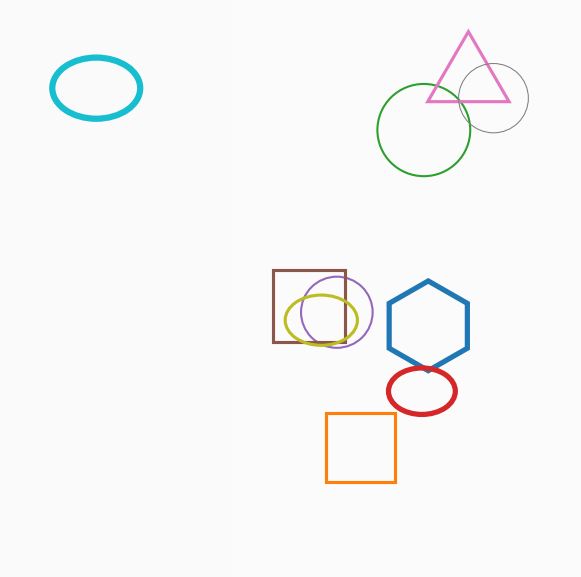[{"shape": "hexagon", "thickness": 2.5, "radius": 0.39, "center": [0.737, 0.435]}, {"shape": "square", "thickness": 1.5, "radius": 0.3, "center": [0.62, 0.224]}, {"shape": "circle", "thickness": 1, "radius": 0.4, "center": [0.729, 0.774]}, {"shape": "oval", "thickness": 2.5, "radius": 0.29, "center": [0.726, 0.322]}, {"shape": "circle", "thickness": 1, "radius": 0.31, "center": [0.58, 0.458]}, {"shape": "square", "thickness": 1.5, "radius": 0.31, "center": [0.532, 0.469]}, {"shape": "triangle", "thickness": 1.5, "radius": 0.4, "center": [0.806, 0.863]}, {"shape": "circle", "thickness": 0.5, "radius": 0.3, "center": [0.849, 0.829]}, {"shape": "oval", "thickness": 1.5, "radius": 0.31, "center": [0.553, 0.445]}, {"shape": "oval", "thickness": 3, "radius": 0.38, "center": [0.166, 0.846]}]